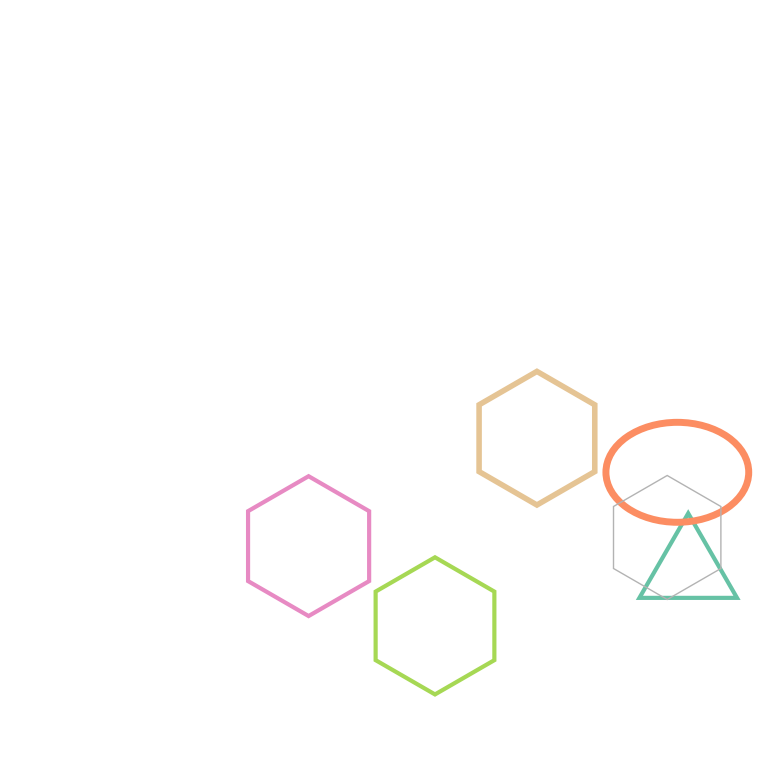[{"shape": "triangle", "thickness": 1.5, "radius": 0.37, "center": [0.894, 0.26]}, {"shape": "oval", "thickness": 2.5, "radius": 0.46, "center": [0.88, 0.387]}, {"shape": "hexagon", "thickness": 1.5, "radius": 0.45, "center": [0.401, 0.291]}, {"shape": "hexagon", "thickness": 1.5, "radius": 0.45, "center": [0.565, 0.187]}, {"shape": "hexagon", "thickness": 2, "radius": 0.43, "center": [0.697, 0.431]}, {"shape": "hexagon", "thickness": 0.5, "radius": 0.4, "center": [0.866, 0.302]}]